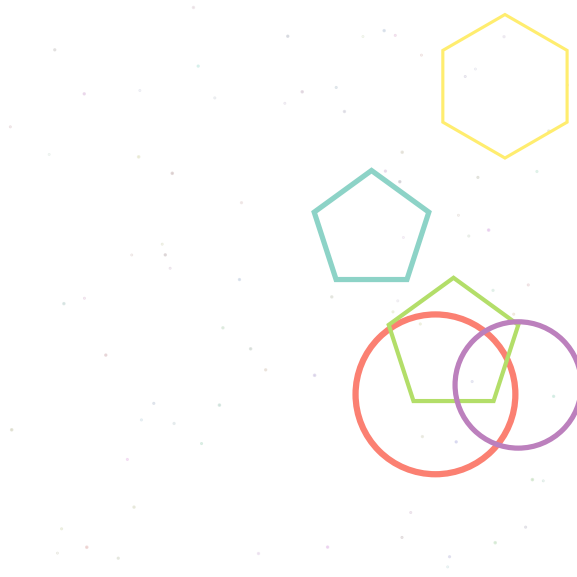[{"shape": "pentagon", "thickness": 2.5, "radius": 0.52, "center": [0.643, 0.6]}, {"shape": "circle", "thickness": 3, "radius": 0.69, "center": [0.754, 0.316]}, {"shape": "pentagon", "thickness": 2, "radius": 0.59, "center": [0.785, 0.4]}, {"shape": "circle", "thickness": 2.5, "radius": 0.55, "center": [0.897, 0.333]}, {"shape": "hexagon", "thickness": 1.5, "radius": 0.62, "center": [0.874, 0.85]}]